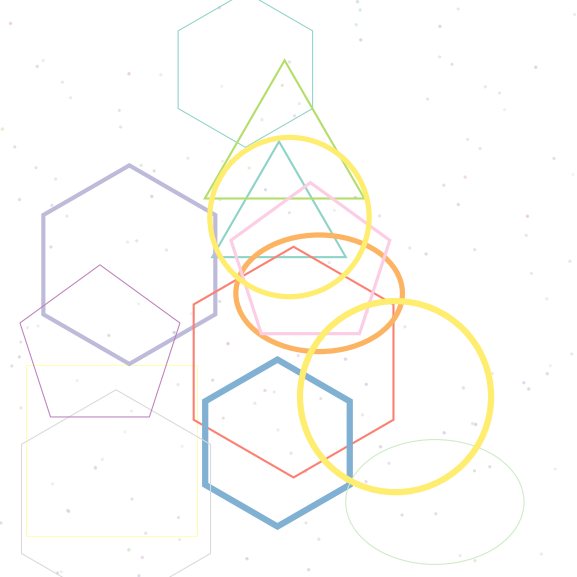[{"shape": "hexagon", "thickness": 0.5, "radius": 0.67, "center": [0.425, 0.878]}, {"shape": "triangle", "thickness": 1, "radius": 0.67, "center": [0.483, 0.621]}, {"shape": "square", "thickness": 0.5, "radius": 0.74, "center": [0.193, 0.219]}, {"shape": "hexagon", "thickness": 2, "radius": 0.86, "center": [0.224, 0.541]}, {"shape": "hexagon", "thickness": 1, "radius": 1.0, "center": [0.508, 0.372]}, {"shape": "hexagon", "thickness": 3, "radius": 0.72, "center": [0.48, 0.232]}, {"shape": "oval", "thickness": 2.5, "radius": 0.72, "center": [0.553, 0.491]}, {"shape": "triangle", "thickness": 1, "radius": 0.8, "center": [0.493, 0.735]}, {"shape": "pentagon", "thickness": 1.5, "radius": 0.72, "center": [0.537, 0.538]}, {"shape": "hexagon", "thickness": 0.5, "radius": 0.94, "center": [0.201, 0.135]}, {"shape": "pentagon", "thickness": 0.5, "radius": 0.73, "center": [0.173, 0.395]}, {"shape": "oval", "thickness": 0.5, "radius": 0.77, "center": [0.753, 0.13]}, {"shape": "circle", "thickness": 3, "radius": 0.83, "center": [0.685, 0.312]}, {"shape": "circle", "thickness": 2.5, "radius": 0.69, "center": [0.501, 0.623]}]